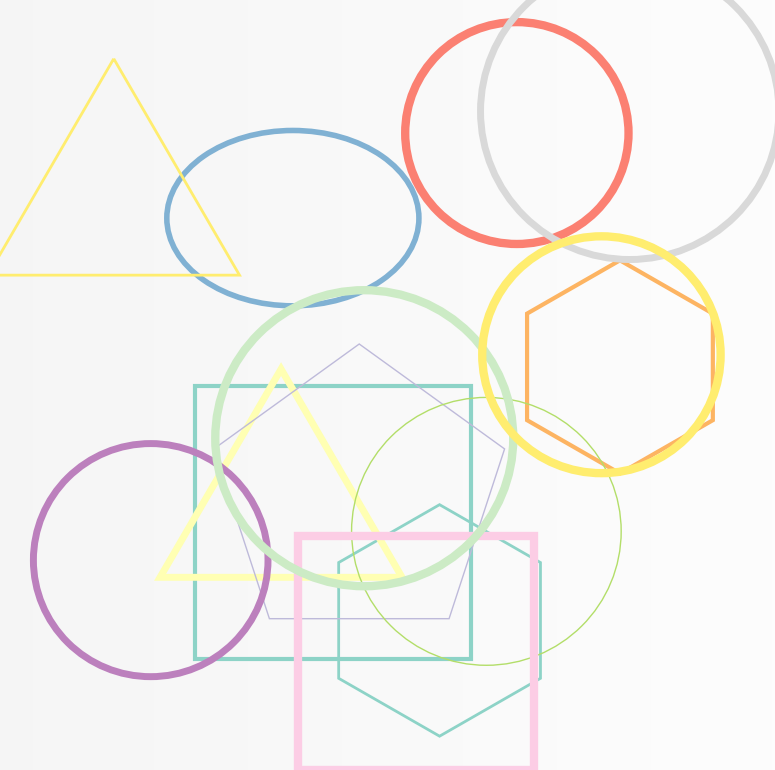[{"shape": "square", "thickness": 1.5, "radius": 0.89, "center": [0.43, 0.321]}, {"shape": "hexagon", "thickness": 1, "radius": 0.75, "center": [0.567, 0.194]}, {"shape": "triangle", "thickness": 2.5, "radius": 0.9, "center": [0.363, 0.34]}, {"shape": "pentagon", "thickness": 0.5, "radius": 0.99, "center": [0.464, 0.356]}, {"shape": "circle", "thickness": 3, "radius": 0.72, "center": [0.667, 0.827]}, {"shape": "oval", "thickness": 2, "radius": 0.81, "center": [0.378, 0.717]}, {"shape": "hexagon", "thickness": 1.5, "radius": 0.69, "center": [0.8, 0.524]}, {"shape": "circle", "thickness": 0.5, "radius": 0.87, "center": [0.628, 0.31]}, {"shape": "square", "thickness": 3, "radius": 0.76, "center": [0.537, 0.152]}, {"shape": "circle", "thickness": 2.5, "radius": 0.96, "center": [0.813, 0.856]}, {"shape": "circle", "thickness": 2.5, "radius": 0.76, "center": [0.194, 0.273]}, {"shape": "circle", "thickness": 3, "radius": 0.96, "center": [0.47, 0.431]}, {"shape": "circle", "thickness": 3, "radius": 0.77, "center": [0.776, 0.539]}, {"shape": "triangle", "thickness": 1, "radius": 0.94, "center": [0.147, 0.736]}]